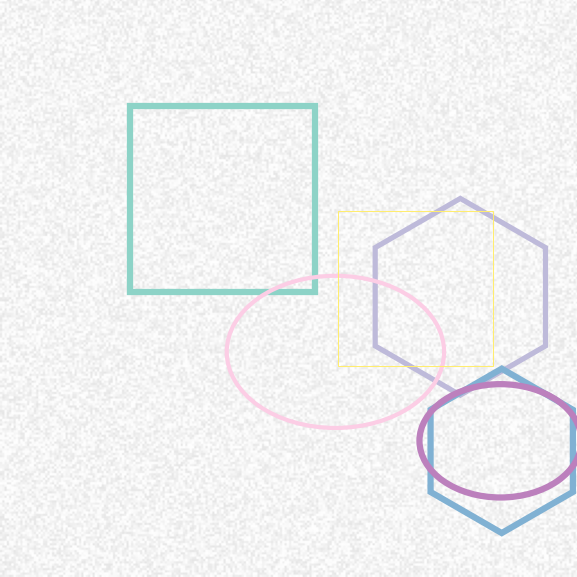[{"shape": "square", "thickness": 3, "radius": 0.8, "center": [0.385, 0.654]}, {"shape": "hexagon", "thickness": 2.5, "radius": 0.85, "center": [0.797, 0.485]}, {"shape": "hexagon", "thickness": 3, "radius": 0.71, "center": [0.869, 0.218]}, {"shape": "oval", "thickness": 2, "radius": 0.94, "center": [0.581, 0.39]}, {"shape": "oval", "thickness": 3, "radius": 0.7, "center": [0.867, 0.236]}, {"shape": "square", "thickness": 0.5, "radius": 0.67, "center": [0.72, 0.5]}]